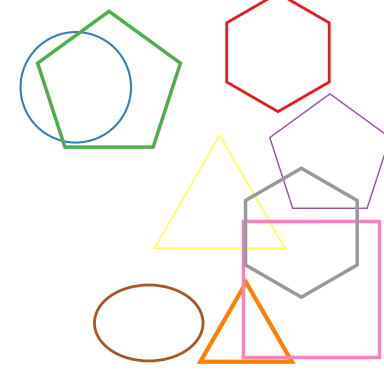[{"shape": "hexagon", "thickness": 2, "radius": 0.77, "center": [0.722, 0.864]}, {"shape": "circle", "thickness": 1.5, "radius": 0.72, "center": [0.197, 0.773]}, {"shape": "pentagon", "thickness": 2.5, "radius": 0.97, "center": [0.283, 0.776]}, {"shape": "pentagon", "thickness": 1, "radius": 0.82, "center": [0.857, 0.592]}, {"shape": "triangle", "thickness": 3, "radius": 0.69, "center": [0.639, 0.129]}, {"shape": "triangle", "thickness": 1, "radius": 0.98, "center": [0.571, 0.453]}, {"shape": "oval", "thickness": 2, "radius": 0.71, "center": [0.386, 0.161]}, {"shape": "square", "thickness": 2.5, "radius": 0.88, "center": [0.807, 0.249]}, {"shape": "hexagon", "thickness": 2.5, "radius": 0.84, "center": [0.783, 0.395]}]